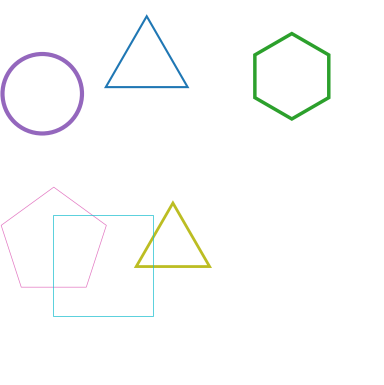[{"shape": "triangle", "thickness": 1.5, "radius": 0.61, "center": [0.381, 0.835]}, {"shape": "hexagon", "thickness": 2.5, "radius": 0.55, "center": [0.758, 0.802]}, {"shape": "circle", "thickness": 3, "radius": 0.52, "center": [0.11, 0.757]}, {"shape": "pentagon", "thickness": 0.5, "radius": 0.72, "center": [0.14, 0.37]}, {"shape": "triangle", "thickness": 2, "radius": 0.55, "center": [0.449, 0.363]}, {"shape": "square", "thickness": 0.5, "radius": 0.65, "center": [0.267, 0.311]}]